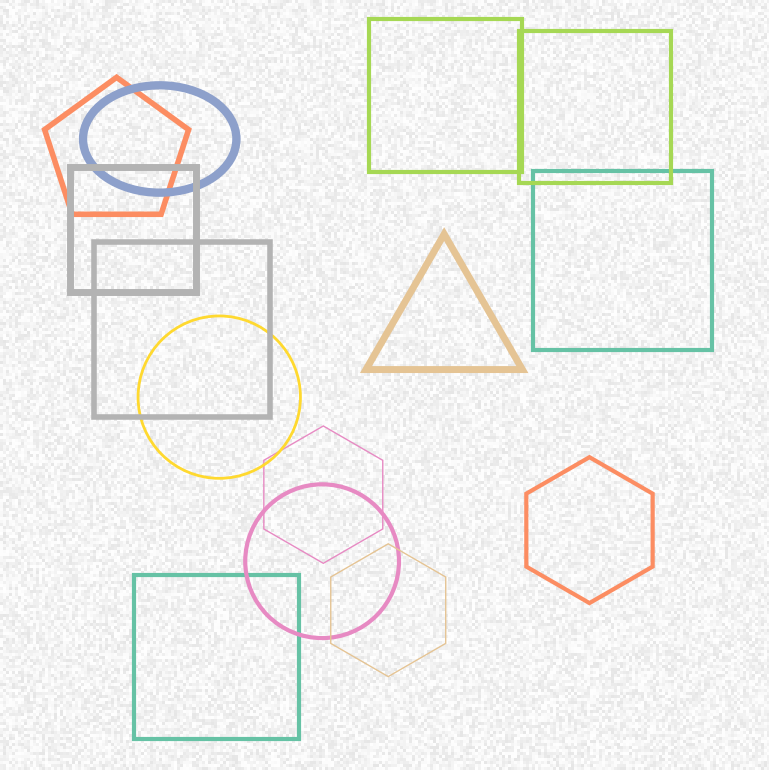[{"shape": "square", "thickness": 1.5, "radius": 0.58, "center": [0.808, 0.662]}, {"shape": "square", "thickness": 1.5, "radius": 0.53, "center": [0.281, 0.147]}, {"shape": "pentagon", "thickness": 2, "radius": 0.49, "center": [0.151, 0.801]}, {"shape": "hexagon", "thickness": 1.5, "radius": 0.47, "center": [0.766, 0.312]}, {"shape": "oval", "thickness": 3, "radius": 0.5, "center": [0.207, 0.82]}, {"shape": "hexagon", "thickness": 0.5, "radius": 0.45, "center": [0.42, 0.358]}, {"shape": "circle", "thickness": 1.5, "radius": 0.5, "center": [0.418, 0.271]}, {"shape": "square", "thickness": 1.5, "radius": 0.49, "center": [0.773, 0.862]}, {"shape": "square", "thickness": 1.5, "radius": 0.49, "center": [0.578, 0.876]}, {"shape": "circle", "thickness": 1, "radius": 0.53, "center": [0.285, 0.484]}, {"shape": "triangle", "thickness": 2.5, "radius": 0.59, "center": [0.577, 0.579]}, {"shape": "hexagon", "thickness": 0.5, "radius": 0.43, "center": [0.504, 0.208]}, {"shape": "square", "thickness": 2.5, "radius": 0.41, "center": [0.173, 0.702]}, {"shape": "square", "thickness": 2, "radius": 0.57, "center": [0.236, 0.572]}]